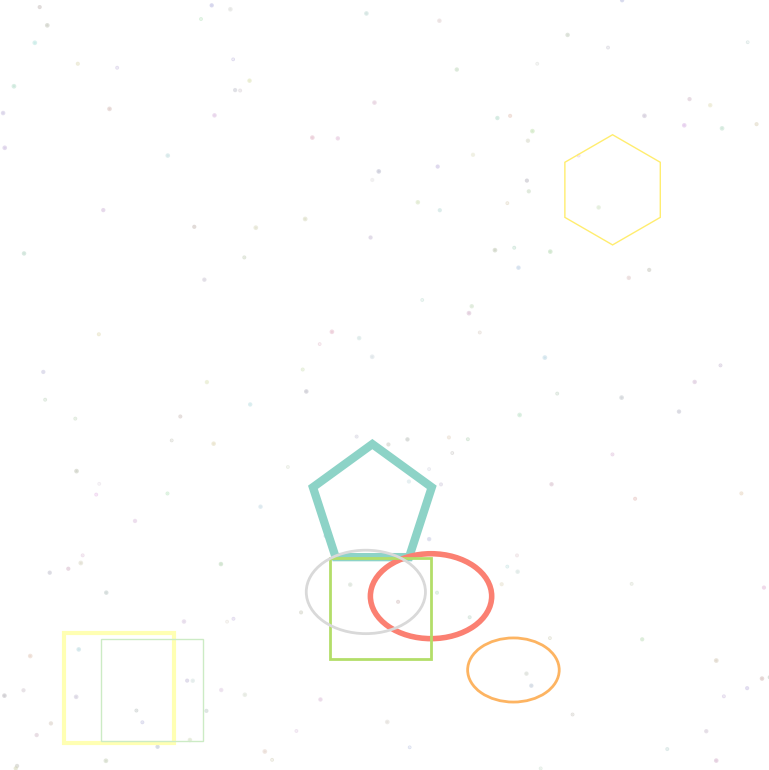[{"shape": "pentagon", "thickness": 3, "radius": 0.41, "center": [0.484, 0.342]}, {"shape": "square", "thickness": 1.5, "radius": 0.36, "center": [0.155, 0.107]}, {"shape": "oval", "thickness": 2, "radius": 0.39, "center": [0.56, 0.226]}, {"shape": "oval", "thickness": 1, "radius": 0.3, "center": [0.667, 0.13]}, {"shape": "square", "thickness": 1, "radius": 0.33, "center": [0.494, 0.209]}, {"shape": "oval", "thickness": 1, "radius": 0.39, "center": [0.475, 0.231]}, {"shape": "square", "thickness": 0.5, "radius": 0.33, "center": [0.197, 0.104]}, {"shape": "hexagon", "thickness": 0.5, "radius": 0.36, "center": [0.796, 0.753]}]